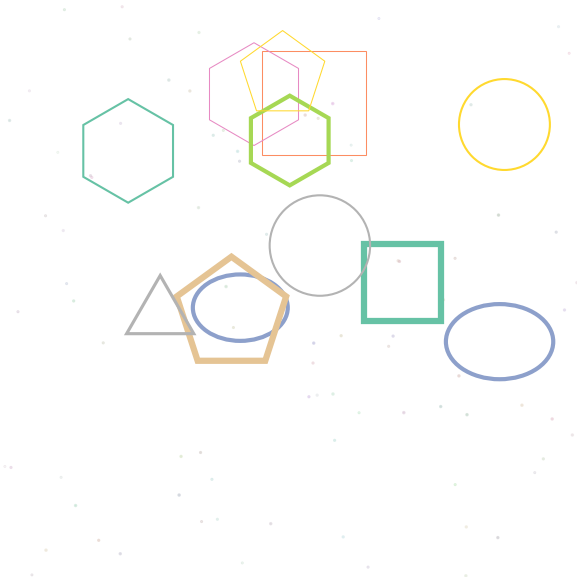[{"shape": "square", "thickness": 3, "radius": 0.33, "center": [0.697, 0.51]}, {"shape": "hexagon", "thickness": 1, "radius": 0.45, "center": [0.222, 0.738]}, {"shape": "square", "thickness": 0.5, "radius": 0.45, "center": [0.544, 0.821]}, {"shape": "oval", "thickness": 2, "radius": 0.46, "center": [0.865, 0.408]}, {"shape": "oval", "thickness": 2, "radius": 0.41, "center": [0.416, 0.466]}, {"shape": "hexagon", "thickness": 0.5, "radius": 0.44, "center": [0.44, 0.836]}, {"shape": "hexagon", "thickness": 2, "radius": 0.39, "center": [0.502, 0.756]}, {"shape": "pentagon", "thickness": 0.5, "radius": 0.38, "center": [0.489, 0.869]}, {"shape": "circle", "thickness": 1, "radius": 0.39, "center": [0.873, 0.784]}, {"shape": "pentagon", "thickness": 3, "radius": 0.5, "center": [0.401, 0.455]}, {"shape": "triangle", "thickness": 1.5, "radius": 0.34, "center": [0.277, 0.455]}, {"shape": "circle", "thickness": 1, "radius": 0.43, "center": [0.554, 0.574]}]